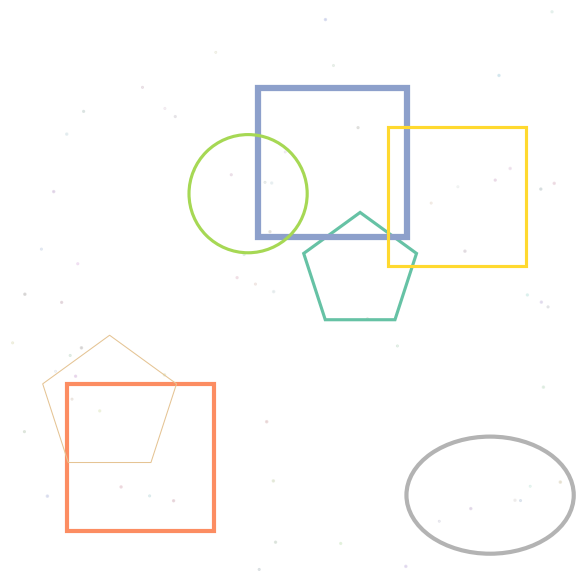[{"shape": "pentagon", "thickness": 1.5, "radius": 0.51, "center": [0.624, 0.529]}, {"shape": "square", "thickness": 2, "radius": 0.64, "center": [0.244, 0.208]}, {"shape": "square", "thickness": 3, "radius": 0.64, "center": [0.576, 0.718]}, {"shape": "circle", "thickness": 1.5, "radius": 0.51, "center": [0.43, 0.664]}, {"shape": "square", "thickness": 1.5, "radius": 0.6, "center": [0.791, 0.659]}, {"shape": "pentagon", "thickness": 0.5, "radius": 0.61, "center": [0.19, 0.297]}, {"shape": "oval", "thickness": 2, "radius": 0.72, "center": [0.849, 0.142]}]